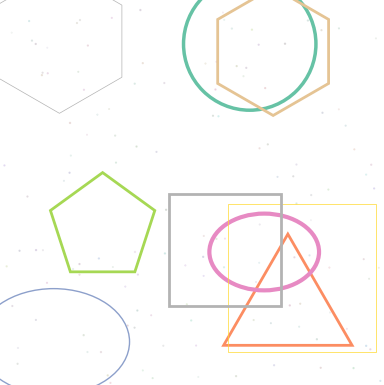[{"shape": "circle", "thickness": 2.5, "radius": 0.86, "center": [0.649, 0.886]}, {"shape": "triangle", "thickness": 2, "radius": 0.96, "center": [0.748, 0.199]}, {"shape": "oval", "thickness": 1, "radius": 0.99, "center": [0.139, 0.112]}, {"shape": "oval", "thickness": 3, "radius": 0.71, "center": [0.686, 0.345]}, {"shape": "pentagon", "thickness": 2, "radius": 0.71, "center": [0.267, 0.409]}, {"shape": "square", "thickness": 0.5, "radius": 0.96, "center": [0.784, 0.279]}, {"shape": "hexagon", "thickness": 2, "radius": 0.83, "center": [0.709, 0.866]}, {"shape": "hexagon", "thickness": 0.5, "radius": 0.94, "center": [0.154, 0.893]}, {"shape": "square", "thickness": 2, "radius": 0.73, "center": [0.586, 0.35]}]